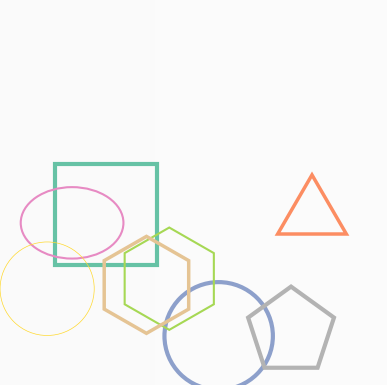[{"shape": "square", "thickness": 3, "radius": 0.66, "center": [0.273, 0.442]}, {"shape": "triangle", "thickness": 2.5, "radius": 0.51, "center": [0.805, 0.443]}, {"shape": "circle", "thickness": 3, "radius": 0.7, "center": [0.564, 0.127]}, {"shape": "oval", "thickness": 1.5, "radius": 0.66, "center": [0.186, 0.421]}, {"shape": "hexagon", "thickness": 1.5, "radius": 0.66, "center": [0.437, 0.276]}, {"shape": "circle", "thickness": 0.5, "radius": 0.61, "center": [0.122, 0.25]}, {"shape": "hexagon", "thickness": 2.5, "radius": 0.63, "center": [0.378, 0.26]}, {"shape": "pentagon", "thickness": 3, "radius": 0.58, "center": [0.751, 0.139]}]